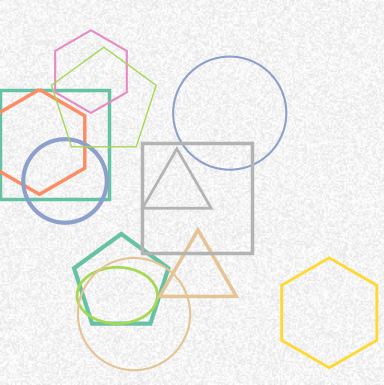[{"shape": "pentagon", "thickness": 3, "radius": 0.64, "center": [0.315, 0.264]}, {"shape": "square", "thickness": 2.5, "radius": 0.71, "center": [0.142, 0.625]}, {"shape": "hexagon", "thickness": 2.5, "radius": 0.68, "center": [0.102, 0.631]}, {"shape": "circle", "thickness": 1.5, "radius": 0.73, "center": [0.597, 0.706]}, {"shape": "circle", "thickness": 3, "radius": 0.54, "center": [0.169, 0.53]}, {"shape": "hexagon", "thickness": 1.5, "radius": 0.54, "center": [0.236, 0.814]}, {"shape": "pentagon", "thickness": 1, "radius": 0.71, "center": [0.27, 0.734]}, {"shape": "oval", "thickness": 2, "radius": 0.52, "center": [0.305, 0.233]}, {"shape": "hexagon", "thickness": 2, "radius": 0.71, "center": [0.855, 0.188]}, {"shape": "triangle", "thickness": 2.5, "radius": 0.58, "center": [0.514, 0.288]}, {"shape": "circle", "thickness": 1.5, "radius": 0.73, "center": [0.348, 0.184]}, {"shape": "triangle", "thickness": 2, "radius": 0.52, "center": [0.459, 0.511]}, {"shape": "square", "thickness": 2.5, "radius": 0.71, "center": [0.511, 0.487]}]